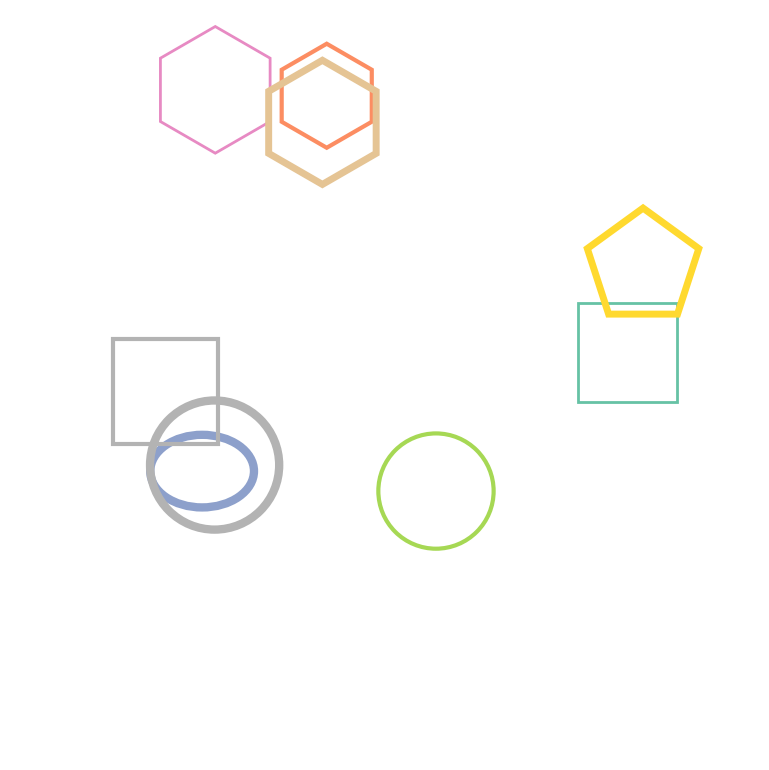[{"shape": "square", "thickness": 1, "radius": 0.32, "center": [0.815, 0.542]}, {"shape": "hexagon", "thickness": 1.5, "radius": 0.34, "center": [0.424, 0.876]}, {"shape": "oval", "thickness": 3, "radius": 0.34, "center": [0.263, 0.388]}, {"shape": "hexagon", "thickness": 1, "radius": 0.41, "center": [0.28, 0.883]}, {"shape": "circle", "thickness": 1.5, "radius": 0.37, "center": [0.566, 0.362]}, {"shape": "pentagon", "thickness": 2.5, "radius": 0.38, "center": [0.835, 0.654]}, {"shape": "hexagon", "thickness": 2.5, "radius": 0.4, "center": [0.419, 0.841]}, {"shape": "square", "thickness": 1.5, "radius": 0.34, "center": [0.215, 0.492]}, {"shape": "circle", "thickness": 3, "radius": 0.42, "center": [0.279, 0.396]}]